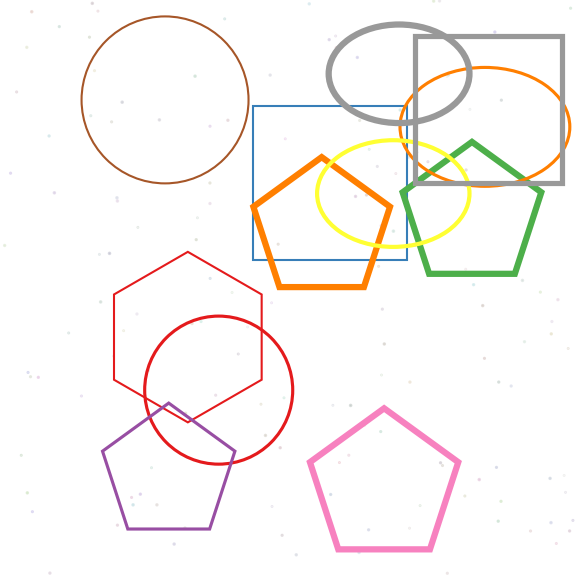[{"shape": "circle", "thickness": 1.5, "radius": 0.64, "center": [0.379, 0.324]}, {"shape": "hexagon", "thickness": 1, "radius": 0.74, "center": [0.325, 0.415]}, {"shape": "square", "thickness": 1, "radius": 0.67, "center": [0.572, 0.682]}, {"shape": "pentagon", "thickness": 3, "radius": 0.63, "center": [0.817, 0.627]}, {"shape": "pentagon", "thickness": 1.5, "radius": 0.6, "center": [0.292, 0.181]}, {"shape": "oval", "thickness": 1.5, "radius": 0.74, "center": [0.84, 0.779]}, {"shape": "pentagon", "thickness": 3, "radius": 0.62, "center": [0.557, 0.603]}, {"shape": "oval", "thickness": 2, "radius": 0.66, "center": [0.681, 0.664]}, {"shape": "circle", "thickness": 1, "radius": 0.72, "center": [0.286, 0.826]}, {"shape": "pentagon", "thickness": 3, "radius": 0.68, "center": [0.665, 0.157]}, {"shape": "oval", "thickness": 3, "radius": 0.61, "center": [0.691, 0.871]}, {"shape": "square", "thickness": 2.5, "radius": 0.64, "center": [0.846, 0.809]}]